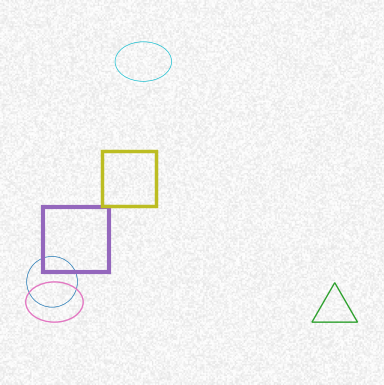[{"shape": "circle", "thickness": 0.5, "radius": 0.33, "center": [0.135, 0.268]}, {"shape": "triangle", "thickness": 1, "radius": 0.34, "center": [0.869, 0.197]}, {"shape": "square", "thickness": 3, "radius": 0.42, "center": [0.198, 0.379]}, {"shape": "oval", "thickness": 1, "radius": 0.37, "center": [0.141, 0.216]}, {"shape": "square", "thickness": 2.5, "radius": 0.35, "center": [0.335, 0.536]}, {"shape": "oval", "thickness": 0.5, "radius": 0.37, "center": [0.372, 0.84]}]